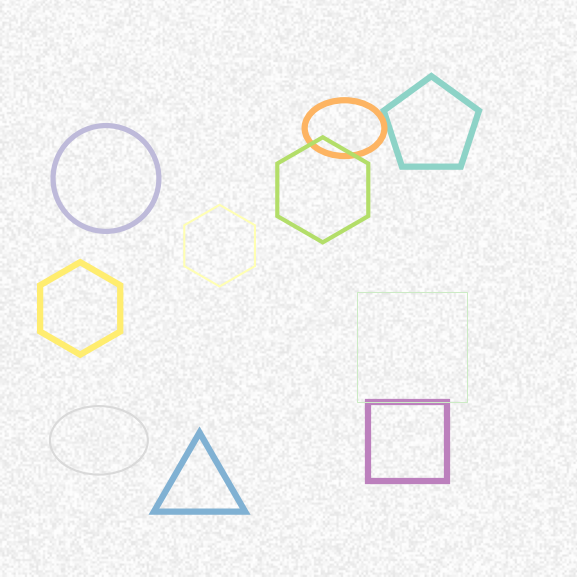[{"shape": "pentagon", "thickness": 3, "radius": 0.43, "center": [0.747, 0.781]}, {"shape": "hexagon", "thickness": 1, "radius": 0.35, "center": [0.38, 0.574]}, {"shape": "circle", "thickness": 2.5, "radius": 0.46, "center": [0.183, 0.69]}, {"shape": "triangle", "thickness": 3, "radius": 0.46, "center": [0.346, 0.159]}, {"shape": "oval", "thickness": 3, "radius": 0.35, "center": [0.597, 0.777]}, {"shape": "hexagon", "thickness": 2, "radius": 0.45, "center": [0.559, 0.67]}, {"shape": "oval", "thickness": 1, "radius": 0.42, "center": [0.171, 0.237]}, {"shape": "square", "thickness": 3, "radius": 0.34, "center": [0.705, 0.234]}, {"shape": "square", "thickness": 0.5, "radius": 0.48, "center": [0.713, 0.399]}, {"shape": "hexagon", "thickness": 3, "radius": 0.4, "center": [0.139, 0.465]}]